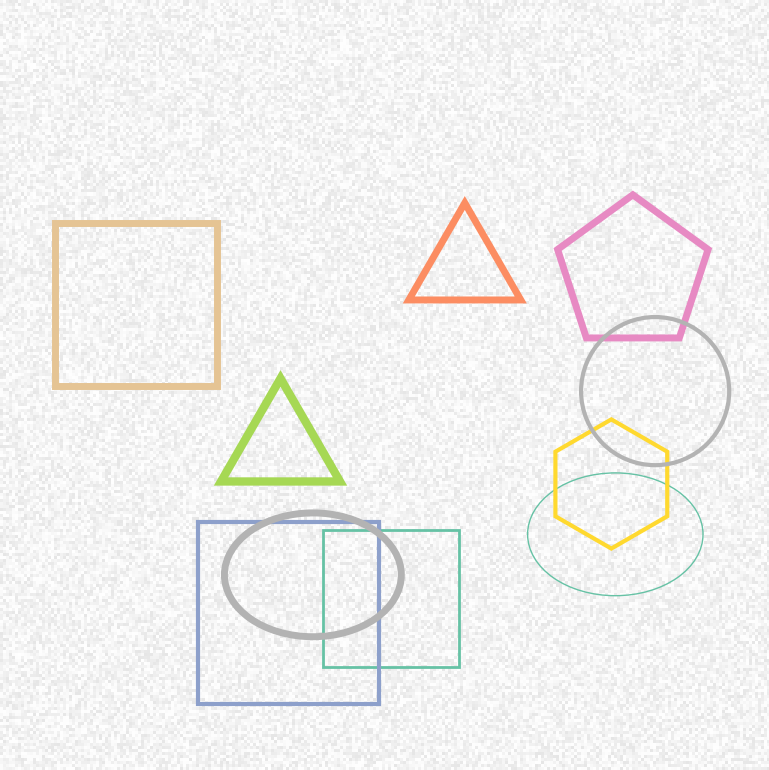[{"shape": "square", "thickness": 1, "radius": 0.44, "center": [0.508, 0.223]}, {"shape": "oval", "thickness": 0.5, "radius": 0.57, "center": [0.799, 0.306]}, {"shape": "triangle", "thickness": 2.5, "radius": 0.42, "center": [0.604, 0.652]}, {"shape": "square", "thickness": 1.5, "radius": 0.59, "center": [0.375, 0.204]}, {"shape": "pentagon", "thickness": 2.5, "radius": 0.51, "center": [0.822, 0.644]}, {"shape": "triangle", "thickness": 3, "radius": 0.45, "center": [0.364, 0.419]}, {"shape": "hexagon", "thickness": 1.5, "radius": 0.42, "center": [0.794, 0.371]}, {"shape": "square", "thickness": 2.5, "radius": 0.53, "center": [0.177, 0.604]}, {"shape": "oval", "thickness": 2.5, "radius": 0.57, "center": [0.406, 0.253]}, {"shape": "circle", "thickness": 1.5, "radius": 0.48, "center": [0.851, 0.492]}]